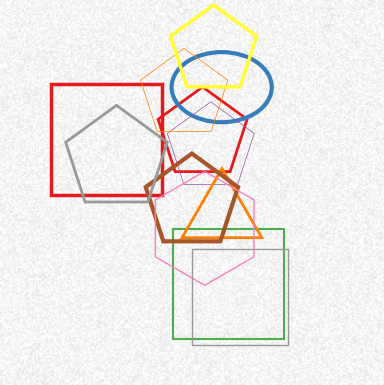[{"shape": "square", "thickness": 2.5, "radius": 0.72, "center": [0.277, 0.639]}, {"shape": "pentagon", "thickness": 2, "radius": 0.61, "center": [0.526, 0.653]}, {"shape": "oval", "thickness": 3, "radius": 0.65, "center": [0.576, 0.774]}, {"shape": "square", "thickness": 1.5, "radius": 0.71, "center": [0.593, 0.263]}, {"shape": "pentagon", "thickness": 0.5, "radius": 0.59, "center": [0.547, 0.617]}, {"shape": "triangle", "thickness": 2, "radius": 0.6, "center": [0.576, 0.442]}, {"shape": "pentagon", "thickness": 0.5, "radius": 0.6, "center": [0.478, 0.755]}, {"shape": "pentagon", "thickness": 2.5, "radius": 0.59, "center": [0.555, 0.869]}, {"shape": "pentagon", "thickness": 3, "radius": 0.63, "center": [0.498, 0.475]}, {"shape": "hexagon", "thickness": 1, "radius": 0.74, "center": [0.532, 0.407]}, {"shape": "square", "thickness": 1, "radius": 0.62, "center": [0.623, 0.228]}, {"shape": "pentagon", "thickness": 2, "radius": 0.69, "center": [0.303, 0.588]}]